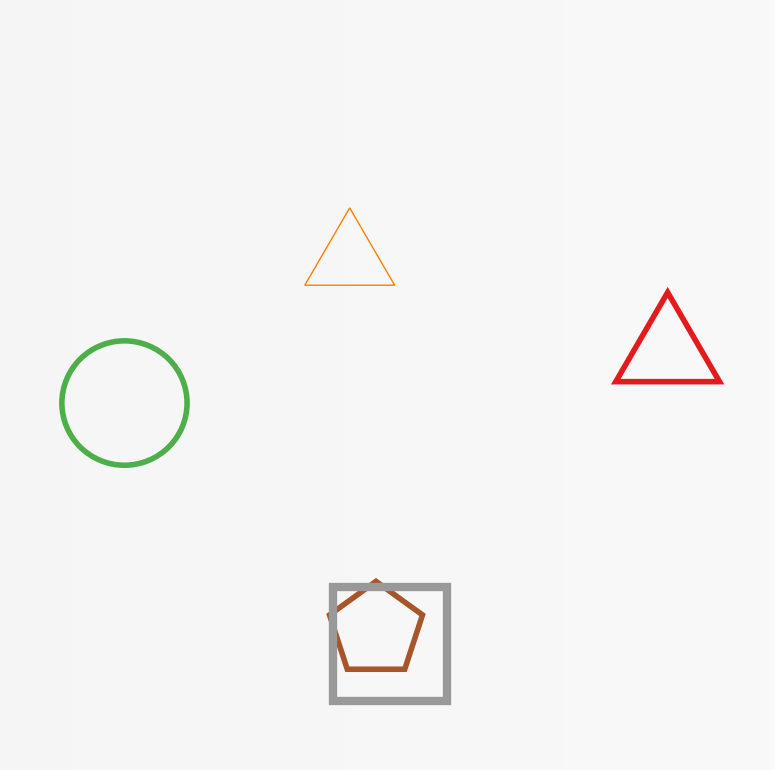[{"shape": "triangle", "thickness": 2, "radius": 0.39, "center": [0.861, 0.543]}, {"shape": "circle", "thickness": 2, "radius": 0.4, "center": [0.161, 0.477]}, {"shape": "triangle", "thickness": 0.5, "radius": 0.33, "center": [0.451, 0.663]}, {"shape": "pentagon", "thickness": 2, "radius": 0.32, "center": [0.485, 0.182]}, {"shape": "square", "thickness": 3, "radius": 0.37, "center": [0.503, 0.163]}]